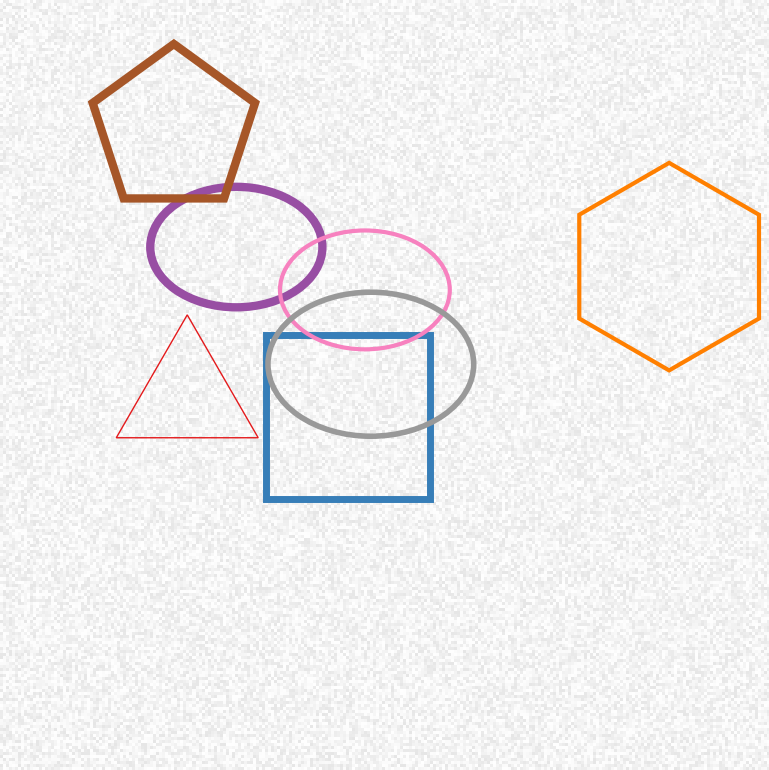[{"shape": "triangle", "thickness": 0.5, "radius": 0.53, "center": [0.243, 0.485]}, {"shape": "square", "thickness": 2.5, "radius": 0.53, "center": [0.452, 0.459]}, {"shape": "oval", "thickness": 3, "radius": 0.56, "center": [0.307, 0.679]}, {"shape": "hexagon", "thickness": 1.5, "radius": 0.67, "center": [0.869, 0.654]}, {"shape": "pentagon", "thickness": 3, "radius": 0.55, "center": [0.226, 0.832]}, {"shape": "oval", "thickness": 1.5, "radius": 0.55, "center": [0.474, 0.624]}, {"shape": "oval", "thickness": 2, "radius": 0.67, "center": [0.482, 0.527]}]